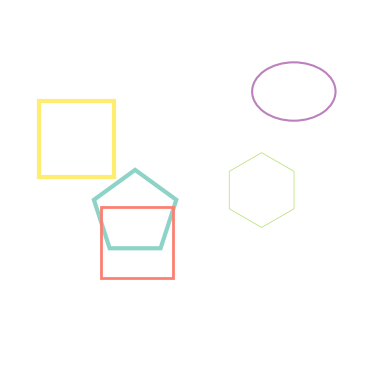[{"shape": "pentagon", "thickness": 3, "radius": 0.56, "center": [0.351, 0.446]}, {"shape": "square", "thickness": 2, "radius": 0.46, "center": [0.356, 0.37]}, {"shape": "hexagon", "thickness": 0.5, "radius": 0.49, "center": [0.68, 0.506]}, {"shape": "oval", "thickness": 1.5, "radius": 0.54, "center": [0.763, 0.762]}, {"shape": "square", "thickness": 3, "radius": 0.49, "center": [0.198, 0.639]}]